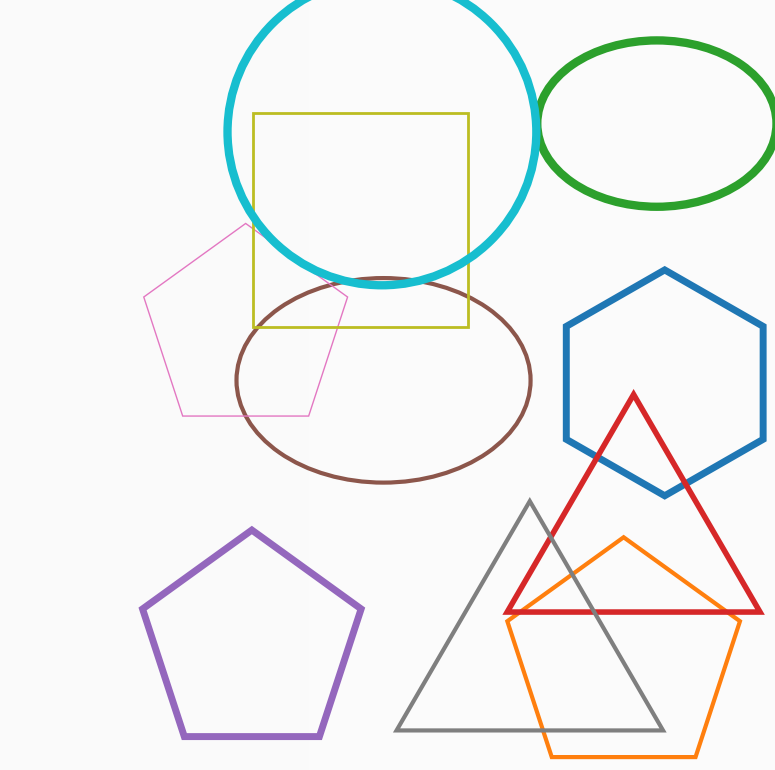[{"shape": "hexagon", "thickness": 2.5, "radius": 0.73, "center": [0.858, 0.503]}, {"shape": "pentagon", "thickness": 1.5, "radius": 0.79, "center": [0.805, 0.144]}, {"shape": "oval", "thickness": 3, "radius": 0.77, "center": [0.848, 0.839]}, {"shape": "triangle", "thickness": 2, "radius": 0.94, "center": [0.818, 0.299]}, {"shape": "pentagon", "thickness": 2.5, "radius": 0.74, "center": [0.325, 0.163]}, {"shape": "oval", "thickness": 1.5, "radius": 0.95, "center": [0.495, 0.506]}, {"shape": "pentagon", "thickness": 0.5, "radius": 0.69, "center": [0.317, 0.572]}, {"shape": "triangle", "thickness": 1.5, "radius": 0.99, "center": [0.684, 0.151]}, {"shape": "square", "thickness": 1, "radius": 0.69, "center": [0.465, 0.715]}, {"shape": "circle", "thickness": 3, "radius": 1.0, "center": [0.493, 0.829]}]